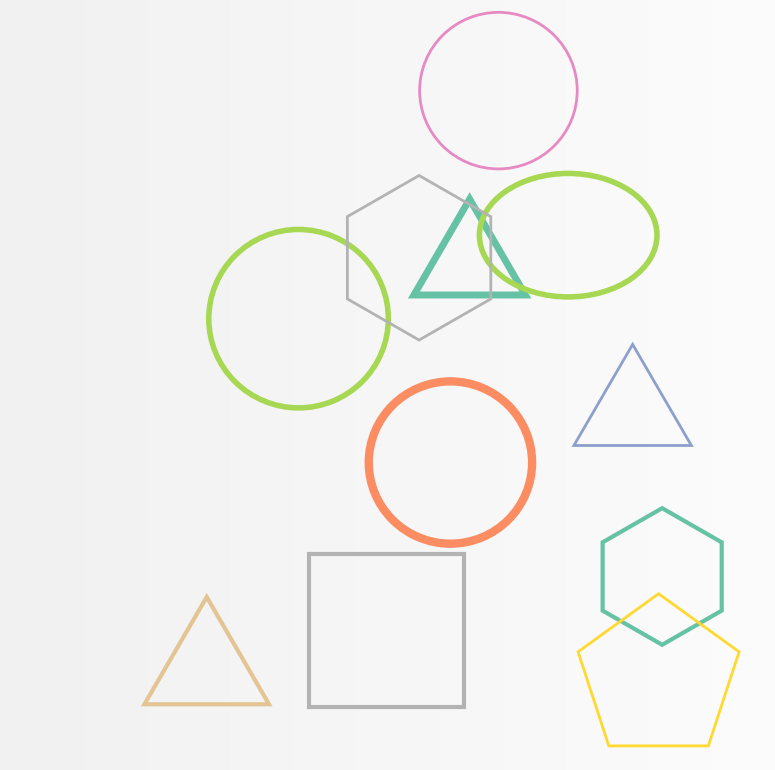[{"shape": "hexagon", "thickness": 1.5, "radius": 0.44, "center": [0.854, 0.251]}, {"shape": "triangle", "thickness": 2.5, "radius": 0.42, "center": [0.606, 0.658]}, {"shape": "circle", "thickness": 3, "radius": 0.53, "center": [0.581, 0.399]}, {"shape": "triangle", "thickness": 1, "radius": 0.44, "center": [0.816, 0.465]}, {"shape": "circle", "thickness": 1, "radius": 0.51, "center": [0.643, 0.882]}, {"shape": "circle", "thickness": 2, "radius": 0.58, "center": [0.385, 0.586]}, {"shape": "oval", "thickness": 2, "radius": 0.57, "center": [0.733, 0.695]}, {"shape": "pentagon", "thickness": 1, "radius": 0.55, "center": [0.85, 0.12]}, {"shape": "triangle", "thickness": 1.5, "radius": 0.46, "center": [0.267, 0.132]}, {"shape": "hexagon", "thickness": 1, "radius": 0.53, "center": [0.541, 0.665]}, {"shape": "square", "thickness": 1.5, "radius": 0.5, "center": [0.498, 0.181]}]